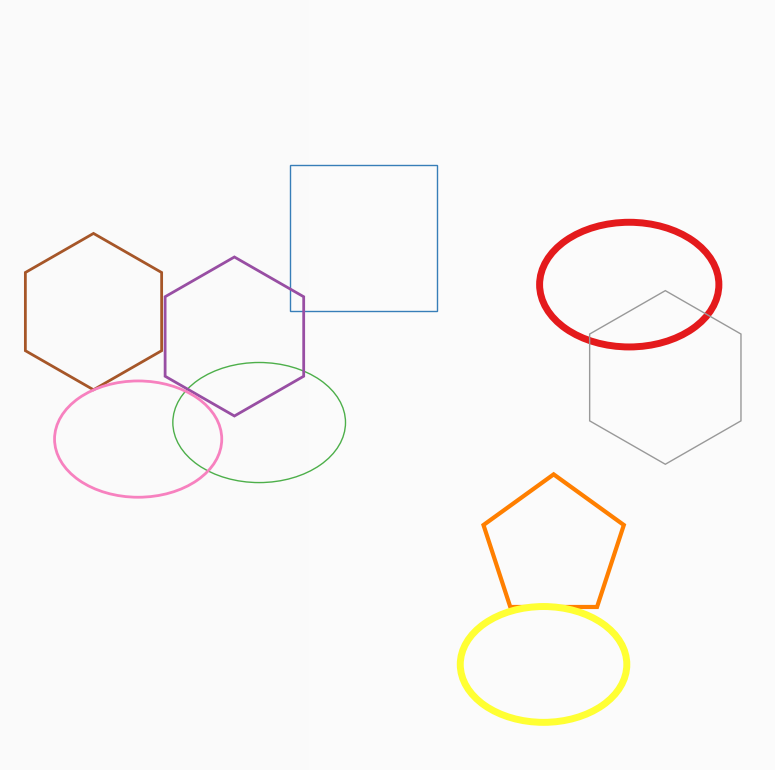[{"shape": "oval", "thickness": 2.5, "radius": 0.58, "center": [0.812, 0.63]}, {"shape": "square", "thickness": 0.5, "radius": 0.48, "center": [0.469, 0.691]}, {"shape": "oval", "thickness": 0.5, "radius": 0.56, "center": [0.334, 0.451]}, {"shape": "hexagon", "thickness": 1, "radius": 0.52, "center": [0.302, 0.563]}, {"shape": "pentagon", "thickness": 1.5, "radius": 0.48, "center": [0.714, 0.289]}, {"shape": "oval", "thickness": 2.5, "radius": 0.54, "center": [0.701, 0.137]}, {"shape": "hexagon", "thickness": 1, "radius": 0.51, "center": [0.121, 0.595]}, {"shape": "oval", "thickness": 1, "radius": 0.54, "center": [0.178, 0.43]}, {"shape": "hexagon", "thickness": 0.5, "radius": 0.56, "center": [0.858, 0.51]}]